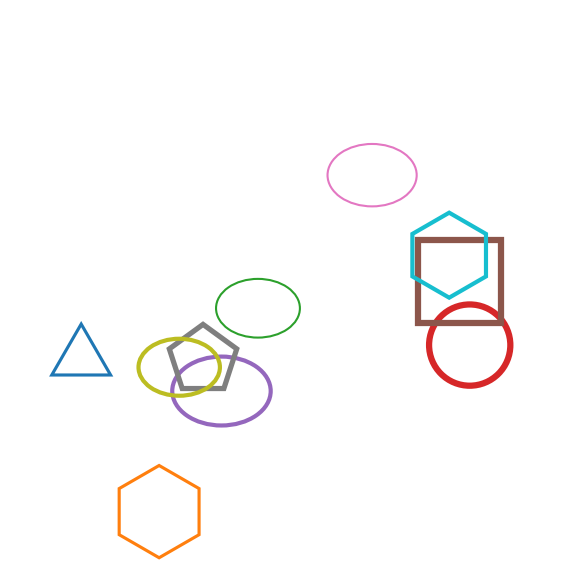[{"shape": "triangle", "thickness": 1.5, "radius": 0.29, "center": [0.141, 0.379]}, {"shape": "hexagon", "thickness": 1.5, "radius": 0.4, "center": [0.276, 0.113]}, {"shape": "oval", "thickness": 1, "radius": 0.36, "center": [0.447, 0.465]}, {"shape": "circle", "thickness": 3, "radius": 0.35, "center": [0.813, 0.402]}, {"shape": "oval", "thickness": 2, "radius": 0.43, "center": [0.384, 0.322]}, {"shape": "square", "thickness": 3, "radius": 0.36, "center": [0.796, 0.512]}, {"shape": "oval", "thickness": 1, "radius": 0.39, "center": [0.644, 0.696]}, {"shape": "pentagon", "thickness": 2.5, "radius": 0.31, "center": [0.352, 0.376]}, {"shape": "oval", "thickness": 2, "radius": 0.35, "center": [0.31, 0.363]}, {"shape": "hexagon", "thickness": 2, "radius": 0.37, "center": [0.778, 0.557]}]